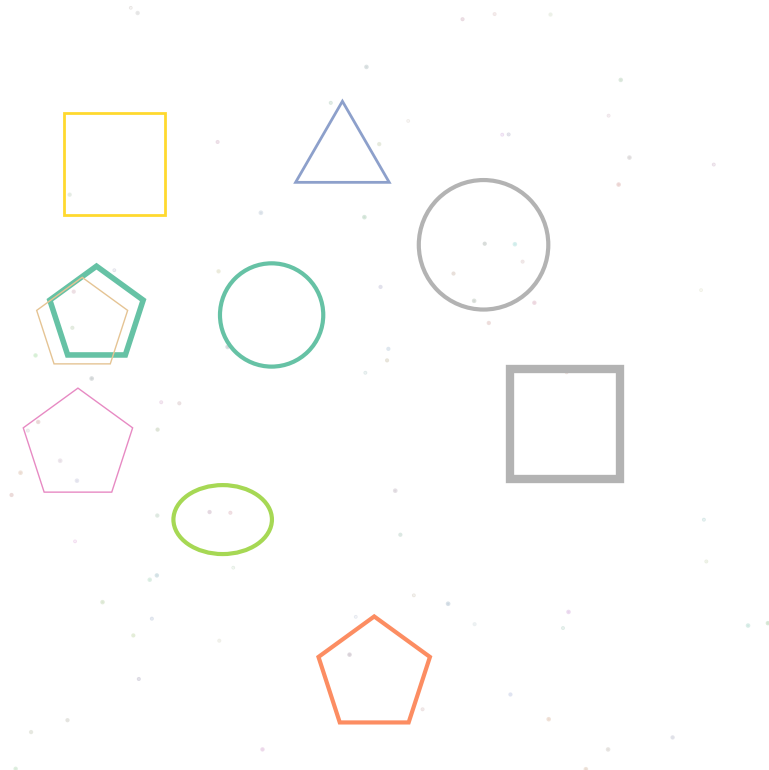[{"shape": "pentagon", "thickness": 2, "radius": 0.32, "center": [0.125, 0.591]}, {"shape": "circle", "thickness": 1.5, "radius": 0.34, "center": [0.353, 0.591]}, {"shape": "pentagon", "thickness": 1.5, "radius": 0.38, "center": [0.486, 0.123]}, {"shape": "triangle", "thickness": 1, "radius": 0.35, "center": [0.445, 0.798]}, {"shape": "pentagon", "thickness": 0.5, "radius": 0.37, "center": [0.101, 0.421]}, {"shape": "oval", "thickness": 1.5, "radius": 0.32, "center": [0.289, 0.325]}, {"shape": "square", "thickness": 1, "radius": 0.33, "center": [0.149, 0.787]}, {"shape": "pentagon", "thickness": 0.5, "radius": 0.31, "center": [0.107, 0.578]}, {"shape": "circle", "thickness": 1.5, "radius": 0.42, "center": [0.628, 0.682]}, {"shape": "square", "thickness": 3, "radius": 0.36, "center": [0.734, 0.45]}]